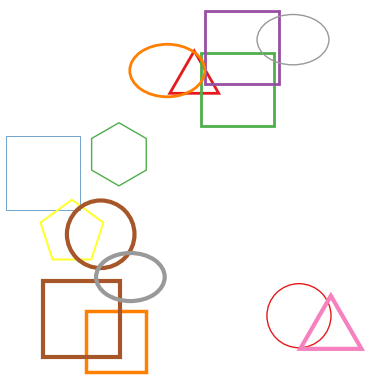[{"shape": "circle", "thickness": 1, "radius": 0.42, "center": [0.777, 0.18]}, {"shape": "triangle", "thickness": 2, "radius": 0.37, "center": [0.505, 0.794]}, {"shape": "square", "thickness": 0.5, "radius": 0.48, "center": [0.111, 0.551]}, {"shape": "hexagon", "thickness": 1, "radius": 0.41, "center": [0.309, 0.599]}, {"shape": "square", "thickness": 2, "radius": 0.48, "center": [0.617, 0.767]}, {"shape": "square", "thickness": 2, "radius": 0.48, "center": [0.628, 0.876]}, {"shape": "oval", "thickness": 2, "radius": 0.49, "center": [0.435, 0.817]}, {"shape": "square", "thickness": 2.5, "radius": 0.39, "center": [0.3, 0.113]}, {"shape": "pentagon", "thickness": 1.5, "radius": 0.43, "center": [0.187, 0.395]}, {"shape": "square", "thickness": 3, "radius": 0.49, "center": [0.212, 0.172]}, {"shape": "circle", "thickness": 3, "radius": 0.44, "center": [0.262, 0.391]}, {"shape": "triangle", "thickness": 3, "radius": 0.46, "center": [0.859, 0.14]}, {"shape": "oval", "thickness": 1, "radius": 0.47, "center": [0.761, 0.897]}, {"shape": "oval", "thickness": 3, "radius": 0.45, "center": [0.339, 0.28]}]